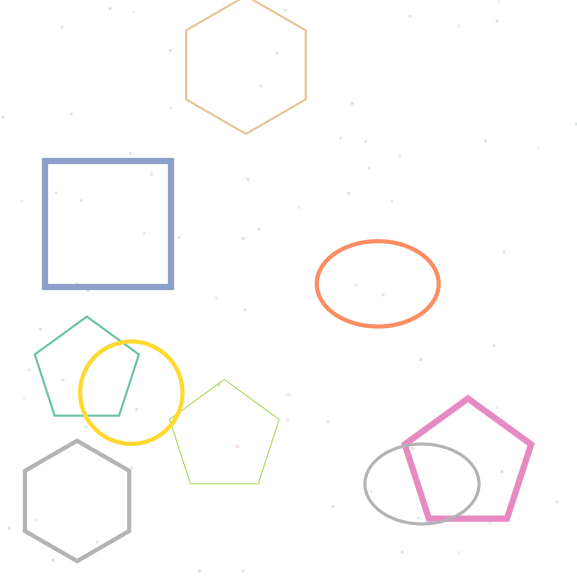[{"shape": "pentagon", "thickness": 1, "radius": 0.47, "center": [0.15, 0.356]}, {"shape": "oval", "thickness": 2, "radius": 0.53, "center": [0.654, 0.508]}, {"shape": "square", "thickness": 3, "radius": 0.55, "center": [0.188, 0.612]}, {"shape": "pentagon", "thickness": 3, "radius": 0.58, "center": [0.81, 0.194]}, {"shape": "pentagon", "thickness": 0.5, "radius": 0.5, "center": [0.388, 0.242]}, {"shape": "circle", "thickness": 2, "radius": 0.44, "center": [0.227, 0.319]}, {"shape": "hexagon", "thickness": 1, "radius": 0.6, "center": [0.426, 0.887]}, {"shape": "oval", "thickness": 1.5, "radius": 0.49, "center": [0.731, 0.161]}, {"shape": "hexagon", "thickness": 2, "radius": 0.52, "center": [0.133, 0.132]}]